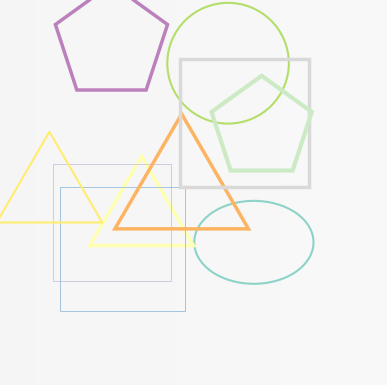[{"shape": "oval", "thickness": 1.5, "radius": 0.77, "center": [0.655, 0.371]}, {"shape": "triangle", "thickness": 2.5, "radius": 0.77, "center": [0.365, 0.439]}, {"shape": "square", "thickness": 0.5, "radius": 0.76, "center": [0.289, 0.423]}, {"shape": "square", "thickness": 0.5, "radius": 0.81, "center": [0.315, 0.353]}, {"shape": "triangle", "thickness": 2.5, "radius": 0.99, "center": [0.469, 0.505]}, {"shape": "circle", "thickness": 1.5, "radius": 0.78, "center": [0.589, 0.836]}, {"shape": "square", "thickness": 2.5, "radius": 0.83, "center": [0.631, 0.68]}, {"shape": "pentagon", "thickness": 2.5, "radius": 0.76, "center": [0.288, 0.889]}, {"shape": "pentagon", "thickness": 3, "radius": 0.68, "center": [0.675, 0.667]}, {"shape": "triangle", "thickness": 1.5, "radius": 0.79, "center": [0.128, 0.501]}]